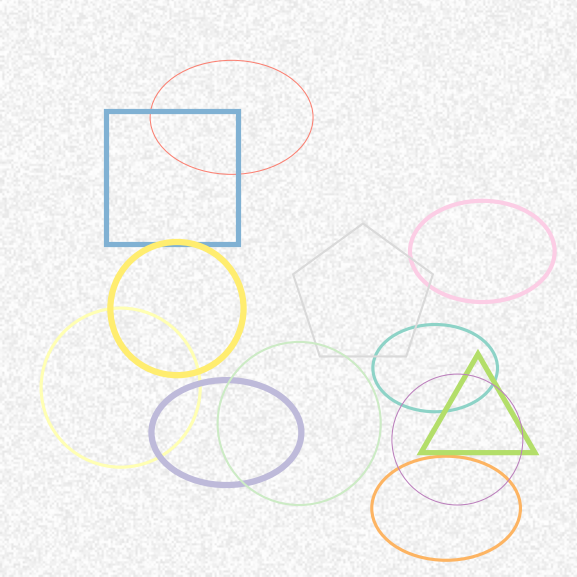[{"shape": "oval", "thickness": 1.5, "radius": 0.54, "center": [0.754, 0.362]}, {"shape": "circle", "thickness": 1.5, "radius": 0.69, "center": [0.209, 0.328]}, {"shape": "oval", "thickness": 3, "radius": 0.65, "center": [0.392, 0.25]}, {"shape": "oval", "thickness": 0.5, "radius": 0.71, "center": [0.401, 0.796]}, {"shape": "square", "thickness": 2.5, "radius": 0.57, "center": [0.298, 0.692]}, {"shape": "oval", "thickness": 1.5, "radius": 0.64, "center": [0.772, 0.119]}, {"shape": "triangle", "thickness": 2.5, "radius": 0.57, "center": [0.828, 0.272]}, {"shape": "oval", "thickness": 2, "radius": 0.63, "center": [0.835, 0.564]}, {"shape": "pentagon", "thickness": 1, "radius": 0.64, "center": [0.629, 0.485]}, {"shape": "circle", "thickness": 0.5, "radius": 0.57, "center": [0.792, 0.238]}, {"shape": "circle", "thickness": 1, "radius": 0.71, "center": [0.518, 0.266]}, {"shape": "circle", "thickness": 3, "radius": 0.58, "center": [0.306, 0.465]}]